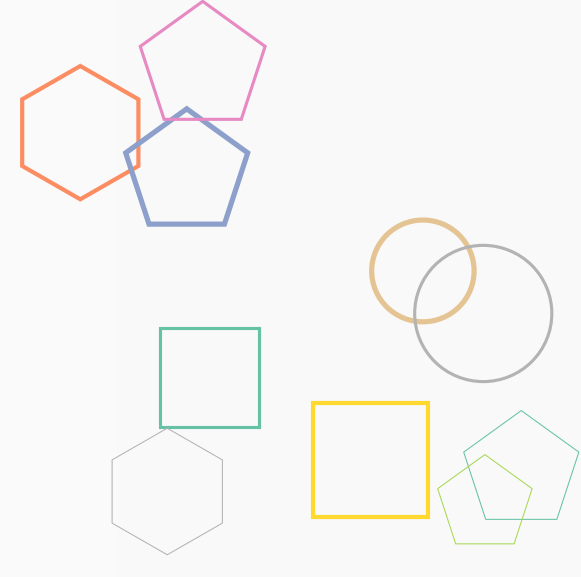[{"shape": "square", "thickness": 1.5, "radius": 0.43, "center": [0.361, 0.345]}, {"shape": "pentagon", "thickness": 0.5, "radius": 0.52, "center": [0.897, 0.184]}, {"shape": "hexagon", "thickness": 2, "radius": 0.58, "center": [0.138, 0.769]}, {"shape": "pentagon", "thickness": 2.5, "radius": 0.55, "center": [0.321, 0.7]}, {"shape": "pentagon", "thickness": 1.5, "radius": 0.56, "center": [0.349, 0.884]}, {"shape": "pentagon", "thickness": 0.5, "radius": 0.43, "center": [0.834, 0.127]}, {"shape": "square", "thickness": 2, "radius": 0.49, "center": [0.637, 0.203]}, {"shape": "circle", "thickness": 2.5, "radius": 0.44, "center": [0.728, 0.53]}, {"shape": "circle", "thickness": 1.5, "radius": 0.59, "center": [0.831, 0.456]}, {"shape": "hexagon", "thickness": 0.5, "radius": 0.55, "center": [0.288, 0.148]}]